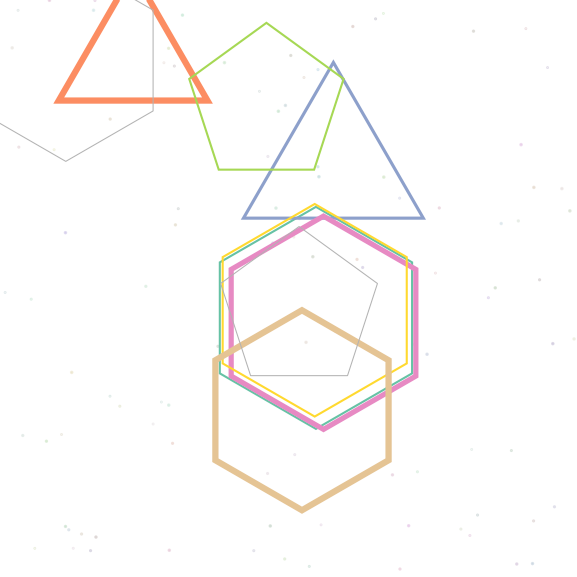[{"shape": "hexagon", "thickness": 1, "radius": 0.96, "center": [0.547, 0.449]}, {"shape": "triangle", "thickness": 3, "radius": 0.74, "center": [0.231, 0.899]}, {"shape": "triangle", "thickness": 1.5, "radius": 0.9, "center": [0.577, 0.711]}, {"shape": "hexagon", "thickness": 2.5, "radius": 0.92, "center": [0.56, 0.44]}, {"shape": "pentagon", "thickness": 1, "radius": 0.7, "center": [0.461, 0.819]}, {"shape": "hexagon", "thickness": 1, "radius": 0.92, "center": [0.545, 0.462]}, {"shape": "hexagon", "thickness": 3, "radius": 0.87, "center": [0.523, 0.289]}, {"shape": "hexagon", "thickness": 0.5, "radius": 0.87, "center": [0.114, 0.894]}, {"shape": "pentagon", "thickness": 0.5, "radius": 0.71, "center": [0.518, 0.464]}]